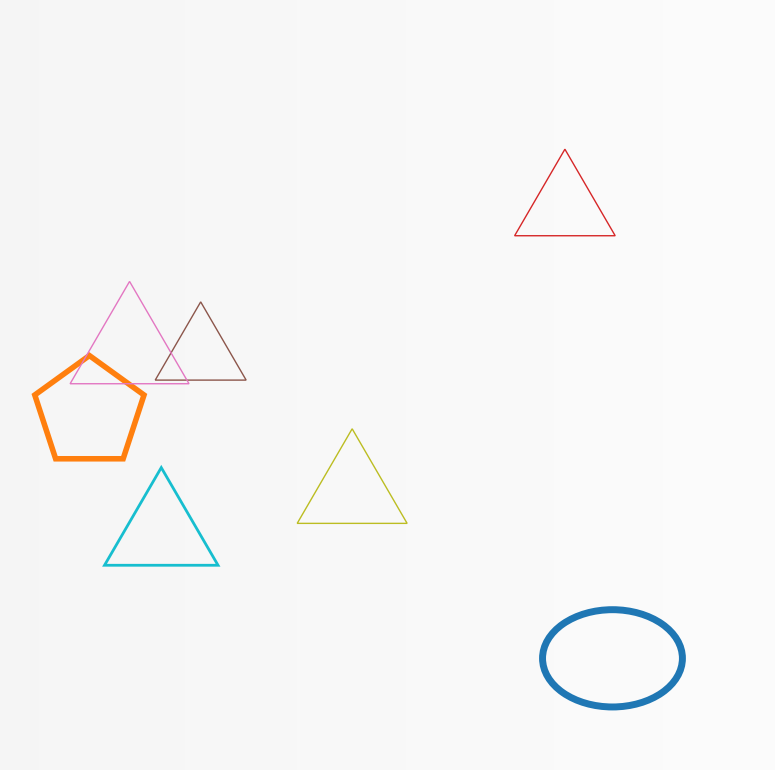[{"shape": "oval", "thickness": 2.5, "radius": 0.45, "center": [0.79, 0.145]}, {"shape": "pentagon", "thickness": 2, "radius": 0.37, "center": [0.115, 0.464]}, {"shape": "triangle", "thickness": 0.5, "radius": 0.37, "center": [0.729, 0.731]}, {"shape": "triangle", "thickness": 0.5, "radius": 0.34, "center": [0.259, 0.54]}, {"shape": "triangle", "thickness": 0.5, "radius": 0.44, "center": [0.167, 0.546]}, {"shape": "triangle", "thickness": 0.5, "radius": 0.41, "center": [0.454, 0.361]}, {"shape": "triangle", "thickness": 1, "radius": 0.42, "center": [0.208, 0.308]}]